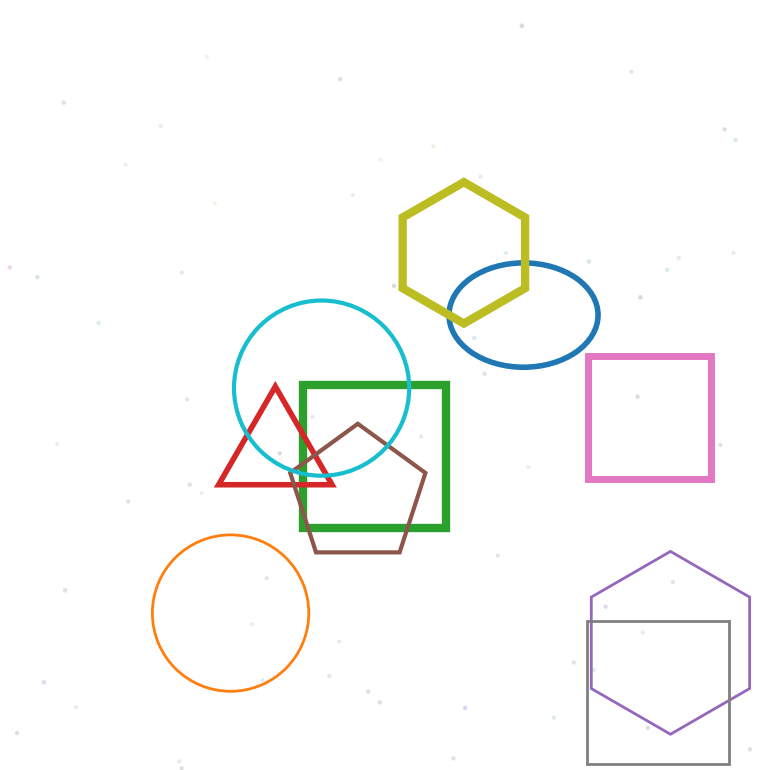[{"shape": "oval", "thickness": 2, "radius": 0.48, "center": [0.68, 0.591]}, {"shape": "circle", "thickness": 1, "radius": 0.51, "center": [0.299, 0.204]}, {"shape": "square", "thickness": 3, "radius": 0.46, "center": [0.486, 0.407]}, {"shape": "triangle", "thickness": 2, "radius": 0.43, "center": [0.358, 0.413]}, {"shape": "hexagon", "thickness": 1, "radius": 0.59, "center": [0.871, 0.165]}, {"shape": "pentagon", "thickness": 1.5, "radius": 0.46, "center": [0.465, 0.357]}, {"shape": "square", "thickness": 2.5, "radius": 0.4, "center": [0.843, 0.458]}, {"shape": "square", "thickness": 1, "radius": 0.46, "center": [0.855, 0.101]}, {"shape": "hexagon", "thickness": 3, "radius": 0.46, "center": [0.602, 0.672]}, {"shape": "circle", "thickness": 1.5, "radius": 0.57, "center": [0.418, 0.496]}]